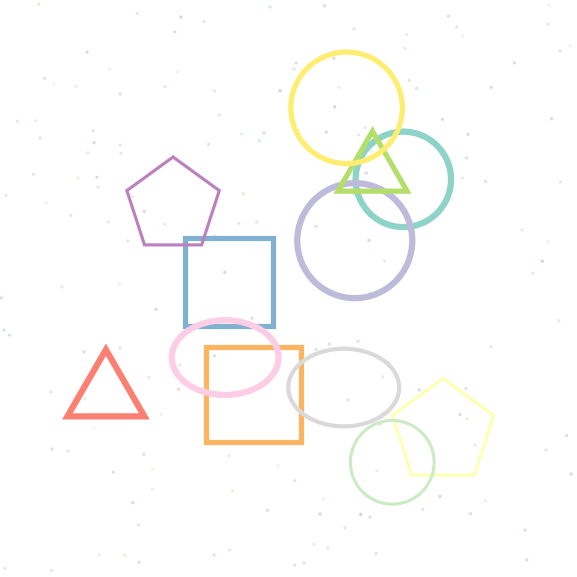[{"shape": "circle", "thickness": 3, "radius": 0.41, "center": [0.698, 0.689]}, {"shape": "pentagon", "thickness": 1.5, "radius": 0.46, "center": [0.767, 0.251]}, {"shape": "circle", "thickness": 3, "radius": 0.5, "center": [0.614, 0.582]}, {"shape": "triangle", "thickness": 3, "radius": 0.38, "center": [0.183, 0.317]}, {"shape": "square", "thickness": 2.5, "radius": 0.38, "center": [0.397, 0.511]}, {"shape": "square", "thickness": 2.5, "radius": 0.41, "center": [0.44, 0.317]}, {"shape": "triangle", "thickness": 2.5, "radius": 0.35, "center": [0.645, 0.703]}, {"shape": "oval", "thickness": 3, "radius": 0.46, "center": [0.39, 0.38]}, {"shape": "oval", "thickness": 2, "radius": 0.48, "center": [0.595, 0.328]}, {"shape": "pentagon", "thickness": 1.5, "radius": 0.42, "center": [0.3, 0.643]}, {"shape": "circle", "thickness": 1.5, "radius": 0.36, "center": [0.679, 0.199]}, {"shape": "circle", "thickness": 2.5, "radius": 0.48, "center": [0.6, 0.812]}]